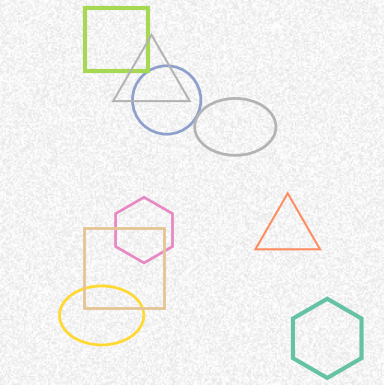[{"shape": "hexagon", "thickness": 3, "radius": 0.51, "center": [0.85, 0.121]}, {"shape": "triangle", "thickness": 1.5, "radius": 0.48, "center": [0.747, 0.401]}, {"shape": "circle", "thickness": 2, "radius": 0.44, "center": [0.433, 0.74]}, {"shape": "hexagon", "thickness": 2, "radius": 0.43, "center": [0.374, 0.402]}, {"shape": "square", "thickness": 3, "radius": 0.41, "center": [0.302, 0.898]}, {"shape": "oval", "thickness": 2, "radius": 0.55, "center": [0.264, 0.181]}, {"shape": "square", "thickness": 2, "radius": 0.52, "center": [0.321, 0.303]}, {"shape": "triangle", "thickness": 1.5, "radius": 0.57, "center": [0.393, 0.795]}, {"shape": "oval", "thickness": 2, "radius": 0.53, "center": [0.611, 0.67]}]